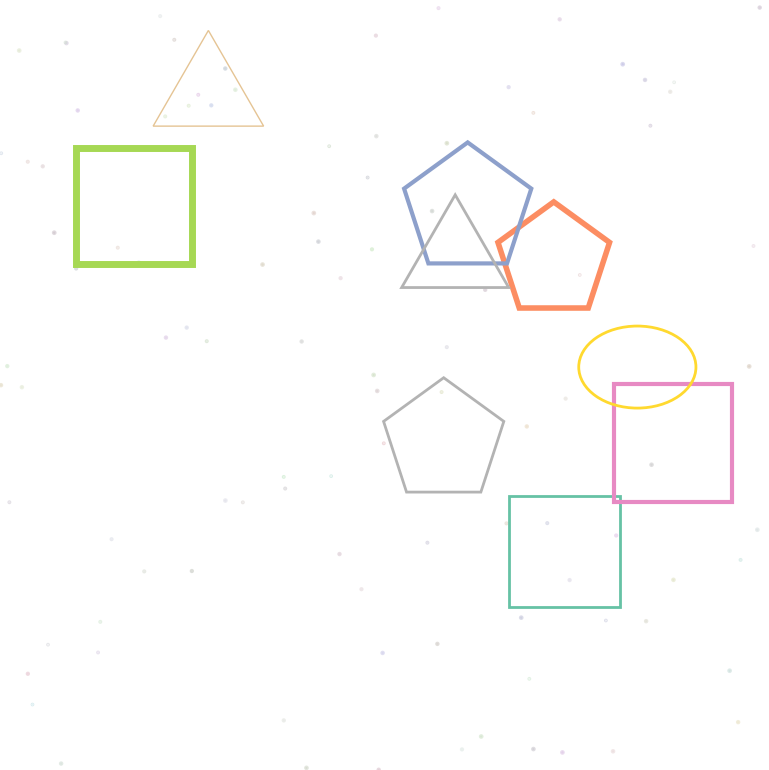[{"shape": "square", "thickness": 1, "radius": 0.36, "center": [0.733, 0.284]}, {"shape": "pentagon", "thickness": 2, "radius": 0.38, "center": [0.719, 0.662]}, {"shape": "pentagon", "thickness": 1.5, "radius": 0.43, "center": [0.607, 0.728]}, {"shape": "square", "thickness": 1.5, "radius": 0.38, "center": [0.874, 0.424]}, {"shape": "square", "thickness": 2.5, "radius": 0.38, "center": [0.174, 0.733]}, {"shape": "oval", "thickness": 1, "radius": 0.38, "center": [0.828, 0.523]}, {"shape": "triangle", "thickness": 0.5, "radius": 0.41, "center": [0.271, 0.878]}, {"shape": "triangle", "thickness": 1, "radius": 0.4, "center": [0.591, 0.667]}, {"shape": "pentagon", "thickness": 1, "radius": 0.41, "center": [0.576, 0.427]}]